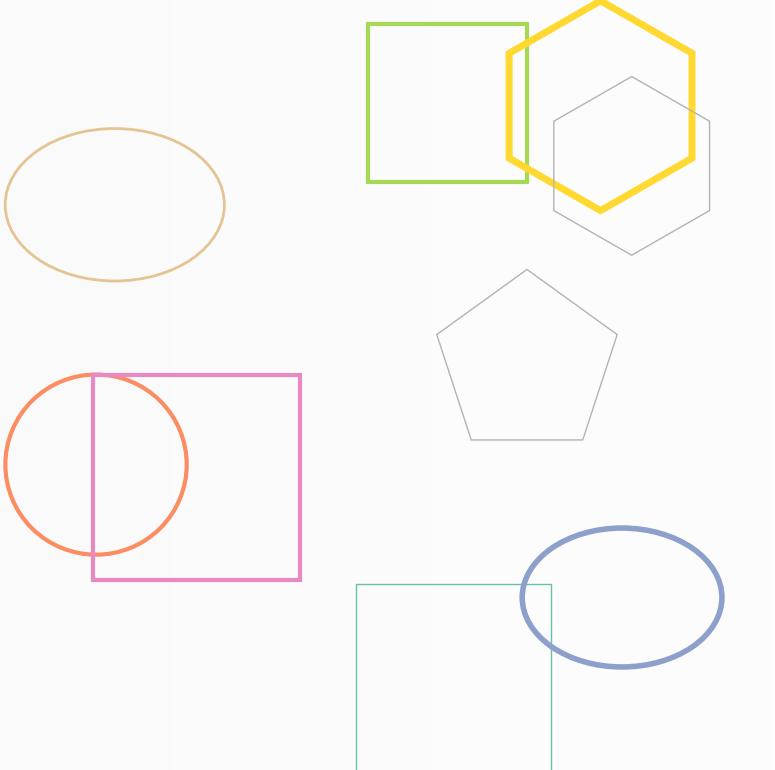[{"shape": "square", "thickness": 0.5, "radius": 0.63, "center": [0.585, 0.116]}, {"shape": "circle", "thickness": 1.5, "radius": 0.58, "center": [0.124, 0.397]}, {"shape": "oval", "thickness": 2, "radius": 0.64, "center": [0.803, 0.224]}, {"shape": "square", "thickness": 1.5, "radius": 0.67, "center": [0.254, 0.38]}, {"shape": "square", "thickness": 1.5, "radius": 0.51, "center": [0.578, 0.866]}, {"shape": "hexagon", "thickness": 2.5, "radius": 0.68, "center": [0.775, 0.863]}, {"shape": "oval", "thickness": 1, "radius": 0.71, "center": [0.148, 0.734]}, {"shape": "hexagon", "thickness": 0.5, "radius": 0.58, "center": [0.815, 0.785]}, {"shape": "pentagon", "thickness": 0.5, "radius": 0.61, "center": [0.68, 0.528]}]